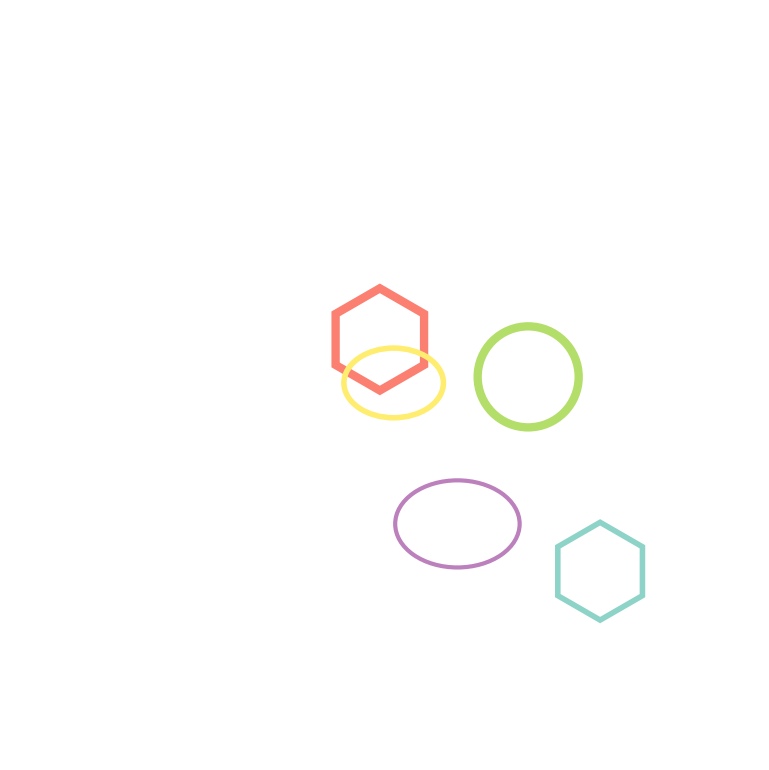[{"shape": "hexagon", "thickness": 2, "radius": 0.32, "center": [0.779, 0.258]}, {"shape": "hexagon", "thickness": 3, "radius": 0.33, "center": [0.493, 0.559]}, {"shape": "circle", "thickness": 3, "radius": 0.33, "center": [0.686, 0.511]}, {"shape": "oval", "thickness": 1.5, "radius": 0.4, "center": [0.594, 0.32]}, {"shape": "oval", "thickness": 2, "radius": 0.32, "center": [0.511, 0.503]}]